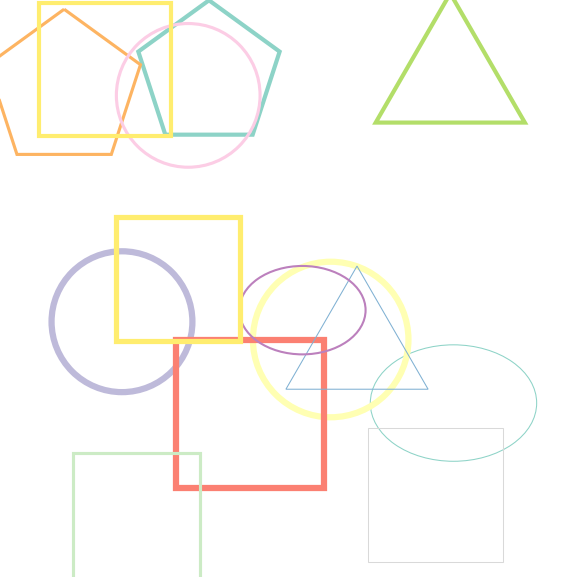[{"shape": "pentagon", "thickness": 2, "radius": 0.64, "center": [0.362, 0.87]}, {"shape": "oval", "thickness": 0.5, "radius": 0.72, "center": [0.785, 0.301]}, {"shape": "circle", "thickness": 3, "radius": 0.67, "center": [0.573, 0.411]}, {"shape": "circle", "thickness": 3, "radius": 0.61, "center": [0.211, 0.442]}, {"shape": "square", "thickness": 3, "radius": 0.64, "center": [0.433, 0.282]}, {"shape": "triangle", "thickness": 0.5, "radius": 0.71, "center": [0.618, 0.396]}, {"shape": "pentagon", "thickness": 1.5, "radius": 0.69, "center": [0.111, 0.844]}, {"shape": "triangle", "thickness": 2, "radius": 0.75, "center": [0.78, 0.861]}, {"shape": "circle", "thickness": 1.5, "radius": 0.62, "center": [0.326, 0.834]}, {"shape": "square", "thickness": 0.5, "radius": 0.58, "center": [0.754, 0.142]}, {"shape": "oval", "thickness": 1, "radius": 0.55, "center": [0.524, 0.462]}, {"shape": "square", "thickness": 1.5, "radius": 0.55, "center": [0.236, 0.106]}, {"shape": "square", "thickness": 2, "radius": 0.57, "center": [0.182, 0.878]}, {"shape": "square", "thickness": 2.5, "radius": 0.54, "center": [0.308, 0.517]}]